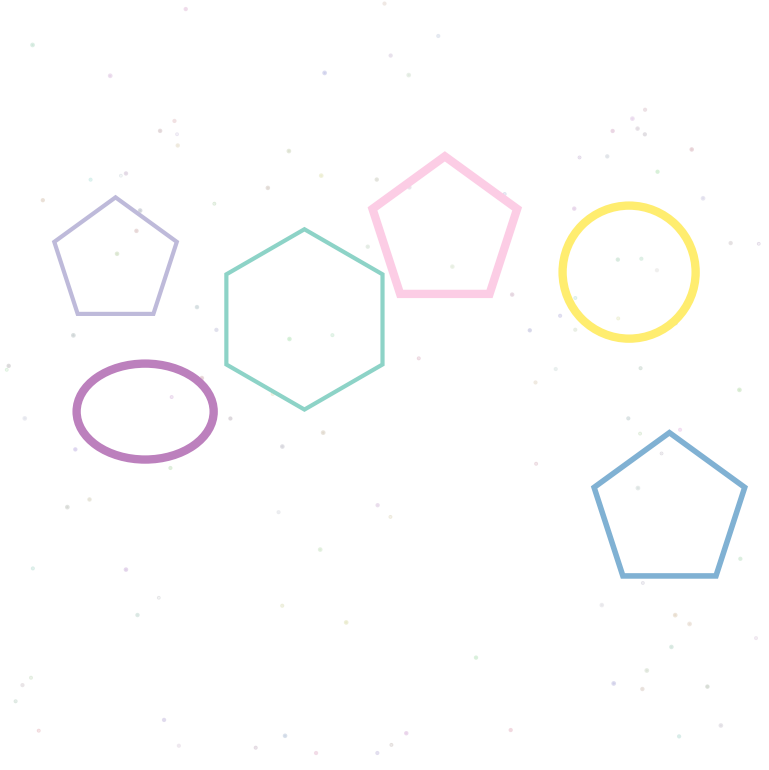[{"shape": "hexagon", "thickness": 1.5, "radius": 0.59, "center": [0.395, 0.585]}, {"shape": "pentagon", "thickness": 1.5, "radius": 0.42, "center": [0.15, 0.66]}, {"shape": "pentagon", "thickness": 2, "radius": 0.51, "center": [0.869, 0.335]}, {"shape": "pentagon", "thickness": 3, "radius": 0.49, "center": [0.578, 0.698]}, {"shape": "oval", "thickness": 3, "radius": 0.44, "center": [0.189, 0.465]}, {"shape": "circle", "thickness": 3, "radius": 0.43, "center": [0.817, 0.647]}]